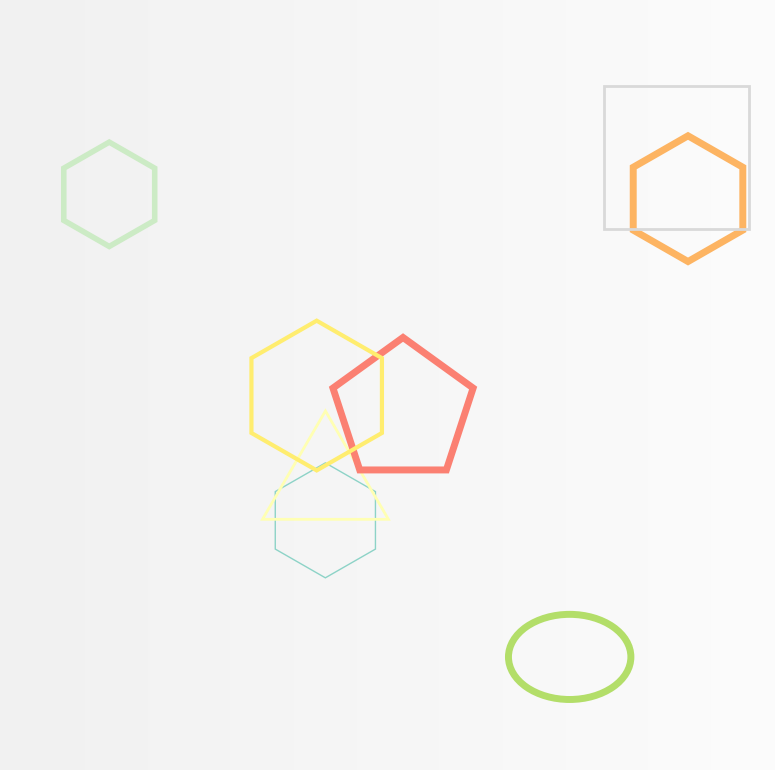[{"shape": "hexagon", "thickness": 0.5, "radius": 0.37, "center": [0.42, 0.324]}, {"shape": "triangle", "thickness": 1, "radius": 0.47, "center": [0.42, 0.372]}, {"shape": "pentagon", "thickness": 2.5, "radius": 0.48, "center": [0.52, 0.467]}, {"shape": "hexagon", "thickness": 2.5, "radius": 0.41, "center": [0.888, 0.742]}, {"shape": "oval", "thickness": 2.5, "radius": 0.39, "center": [0.735, 0.147]}, {"shape": "square", "thickness": 1, "radius": 0.47, "center": [0.873, 0.796]}, {"shape": "hexagon", "thickness": 2, "radius": 0.34, "center": [0.141, 0.748]}, {"shape": "hexagon", "thickness": 1.5, "radius": 0.49, "center": [0.409, 0.486]}]